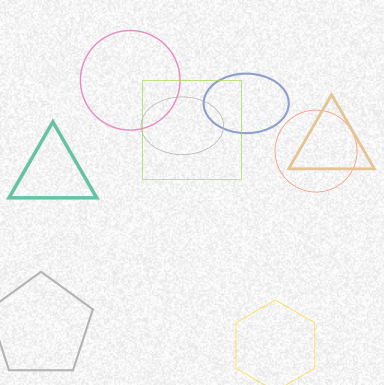[{"shape": "triangle", "thickness": 2.5, "radius": 0.66, "center": [0.137, 0.552]}, {"shape": "circle", "thickness": 0.5, "radius": 0.53, "center": [0.821, 0.608]}, {"shape": "oval", "thickness": 1.5, "radius": 0.55, "center": [0.64, 0.731]}, {"shape": "circle", "thickness": 1, "radius": 0.65, "center": [0.338, 0.791]}, {"shape": "square", "thickness": 0.5, "radius": 0.64, "center": [0.497, 0.664]}, {"shape": "hexagon", "thickness": 0.5, "radius": 0.59, "center": [0.715, 0.102]}, {"shape": "triangle", "thickness": 2, "radius": 0.64, "center": [0.861, 0.626]}, {"shape": "pentagon", "thickness": 1.5, "radius": 0.71, "center": [0.107, 0.153]}, {"shape": "oval", "thickness": 0.5, "radius": 0.54, "center": [0.474, 0.673]}]